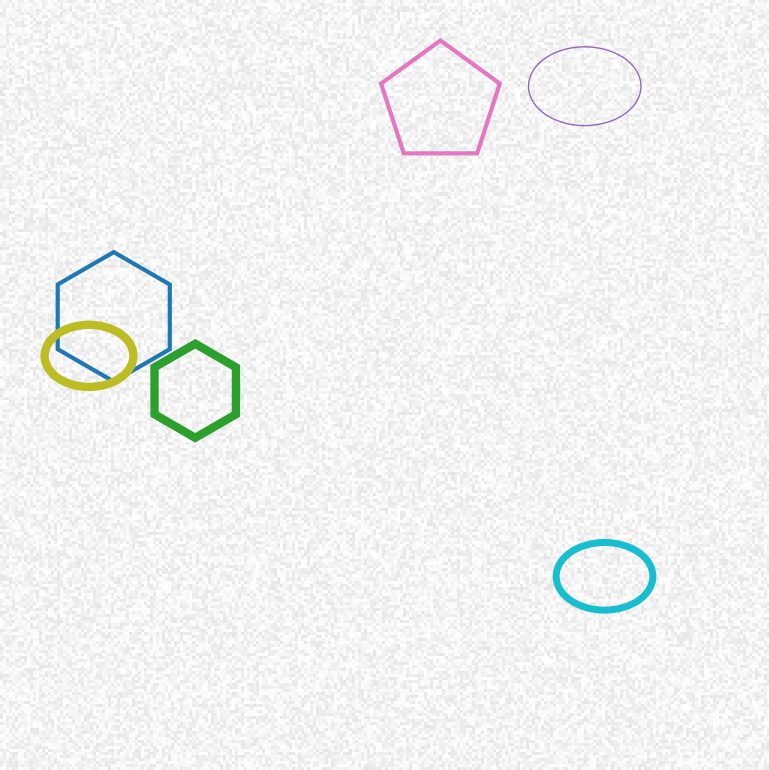[{"shape": "hexagon", "thickness": 1.5, "radius": 0.42, "center": [0.148, 0.589]}, {"shape": "hexagon", "thickness": 3, "radius": 0.31, "center": [0.254, 0.492]}, {"shape": "oval", "thickness": 0.5, "radius": 0.37, "center": [0.759, 0.888]}, {"shape": "pentagon", "thickness": 1.5, "radius": 0.41, "center": [0.572, 0.866]}, {"shape": "oval", "thickness": 3, "radius": 0.29, "center": [0.116, 0.538]}, {"shape": "oval", "thickness": 2.5, "radius": 0.31, "center": [0.785, 0.252]}]